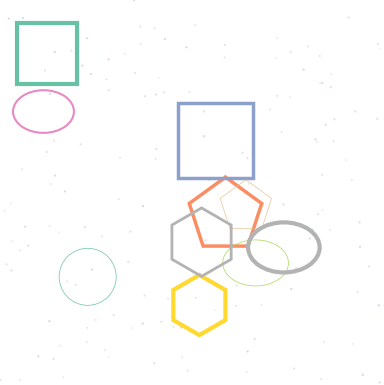[{"shape": "circle", "thickness": 0.5, "radius": 0.37, "center": [0.228, 0.281]}, {"shape": "square", "thickness": 3, "radius": 0.39, "center": [0.122, 0.862]}, {"shape": "pentagon", "thickness": 2.5, "radius": 0.49, "center": [0.586, 0.441]}, {"shape": "square", "thickness": 2.5, "radius": 0.49, "center": [0.559, 0.634]}, {"shape": "oval", "thickness": 1.5, "radius": 0.4, "center": [0.113, 0.71]}, {"shape": "oval", "thickness": 0.5, "radius": 0.43, "center": [0.664, 0.317]}, {"shape": "hexagon", "thickness": 3, "radius": 0.39, "center": [0.518, 0.208]}, {"shape": "pentagon", "thickness": 0.5, "radius": 0.35, "center": [0.639, 0.463]}, {"shape": "oval", "thickness": 3, "radius": 0.46, "center": [0.737, 0.357]}, {"shape": "hexagon", "thickness": 2, "radius": 0.44, "center": [0.524, 0.371]}]